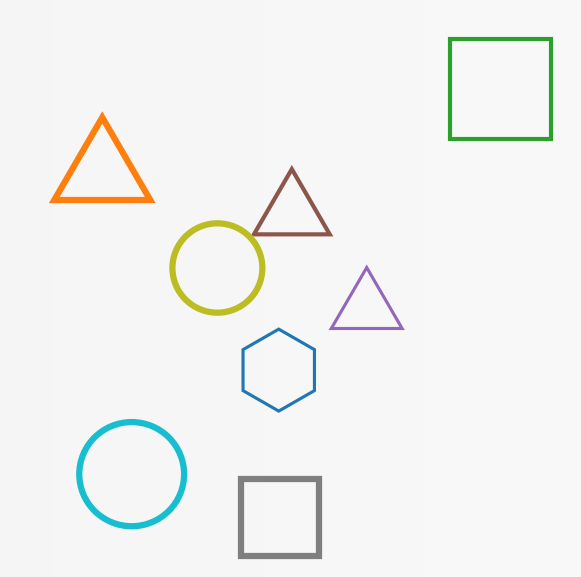[{"shape": "hexagon", "thickness": 1.5, "radius": 0.35, "center": [0.48, 0.358]}, {"shape": "triangle", "thickness": 3, "radius": 0.48, "center": [0.176, 0.7]}, {"shape": "square", "thickness": 2, "radius": 0.43, "center": [0.861, 0.845]}, {"shape": "triangle", "thickness": 1.5, "radius": 0.35, "center": [0.631, 0.465]}, {"shape": "triangle", "thickness": 2, "radius": 0.38, "center": [0.502, 0.631]}, {"shape": "square", "thickness": 3, "radius": 0.34, "center": [0.481, 0.103]}, {"shape": "circle", "thickness": 3, "radius": 0.39, "center": [0.374, 0.535]}, {"shape": "circle", "thickness": 3, "radius": 0.45, "center": [0.227, 0.178]}]